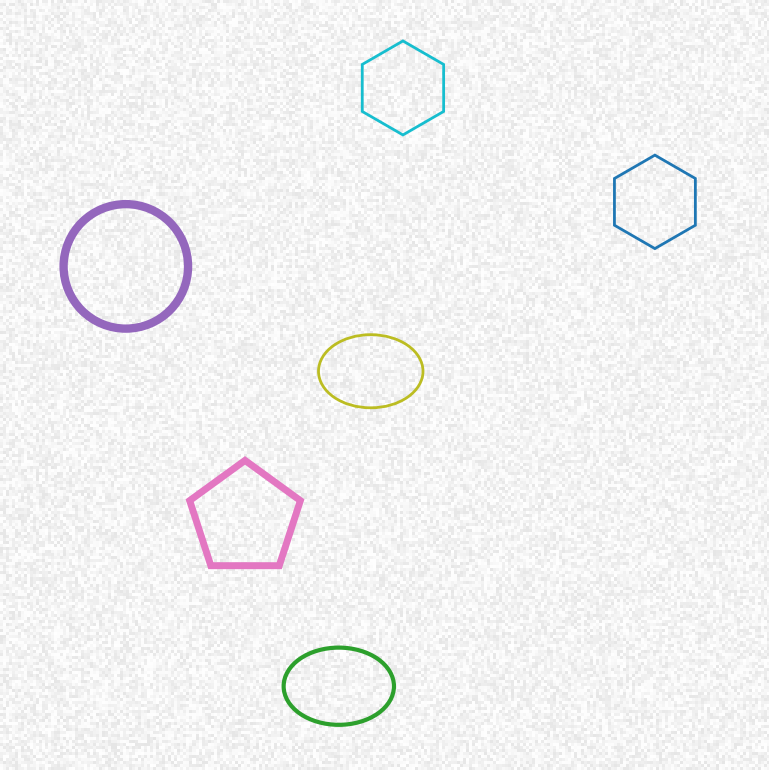[{"shape": "hexagon", "thickness": 1, "radius": 0.3, "center": [0.851, 0.738]}, {"shape": "oval", "thickness": 1.5, "radius": 0.36, "center": [0.44, 0.109]}, {"shape": "circle", "thickness": 3, "radius": 0.4, "center": [0.163, 0.654]}, {"shape": "pentagon", "thickness": 2.5, "radius": 0.38, "center": [0.318, 0.327]}, {"shape": "oval", "thickness": 1, "radius": 0.34, "center": [0.481, 0.518]}, {"shape": "hexagon", "thickness": 1, "radius": 0.31, "center": [0.523, 0.886]}]